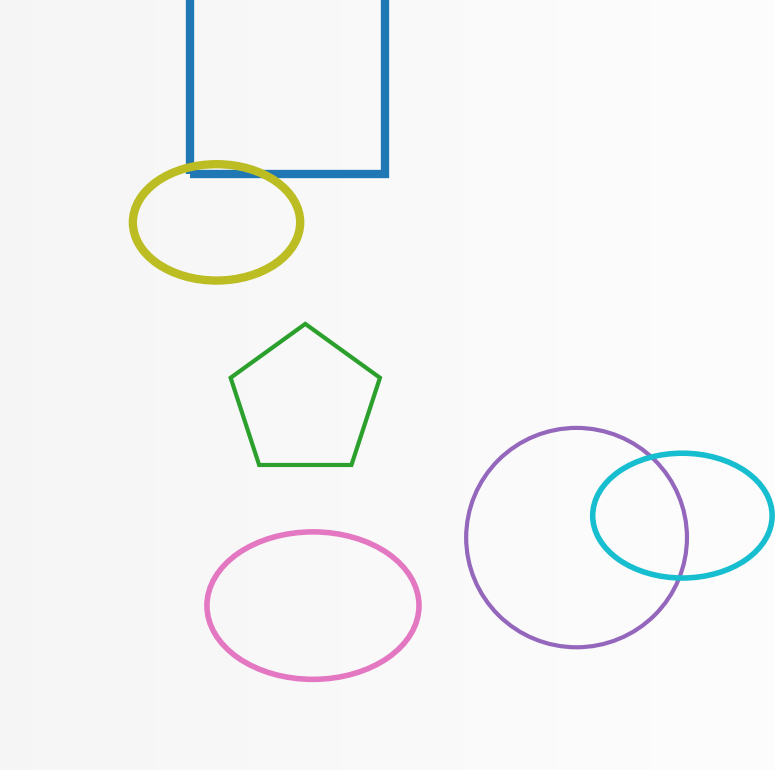[{"shape": "square", "thickness": 3, "radius": 0.63, "center": [0.371, 0.9]}, {"shape": "pentagon", "thickness": 1.5, "radius": 0.51, "center": [0.394, 0.478]}, {"shape": "circle", "thickness": 1.5, "radius": 0.71, "center": [0.744, 0.302]}, {"shape": "oval", "thickness": 2, "radius": 0.68, "center": [0.404, 0.213]}, {"shape": "oval", "thickness": 3, "radius": 0.54, "center": [0.279, 0.711]}, {"shape": "oval", "thickness": 2, "radius": 0.58, "center": [0.881, 0.33]}]